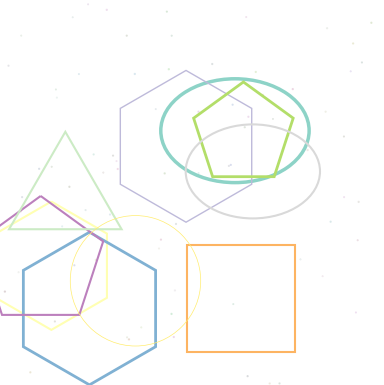[{"shape": "oval", "thickness": 2.5, "radius": 0.96, "center": [0.61, 0.661]}, {"shape": "hexagon", "thickness": 1.5, "radius": 0.83, "center": [0.133, 0.31]}, {"shape": "hexagon", "thickness": 1, "radius": 0.99, "center": [0.483, 0.62]}, {"shape": "hexagon", "thickness": 2, "radius": 0.99, "center": [0.232, 0.199]}, {"shape": "square", "thickness": 1.5, "radius": 0.7, "center": [0.626, 0.225]}, {"shape": "pentagon", "thickness": 2, "radius": 0.68, "center": [0.632, 0.651]}, {"shape": "oval", "thickness": 1.5, "radius": 0.87, "center": [0.657, 0.555]}, {"shape": "pentagon", "thickness": 1.5, "radius": 0.85, "center": [0.106, 0.32]}, {"shape": "triangle", "thickness": 1.5, "radius": 0.84, "center": [0.17, 0.489]}, {"shape": "circle", "thickness": 0.5, "radius": 0.85, "center": [0.352, 0.271]}]